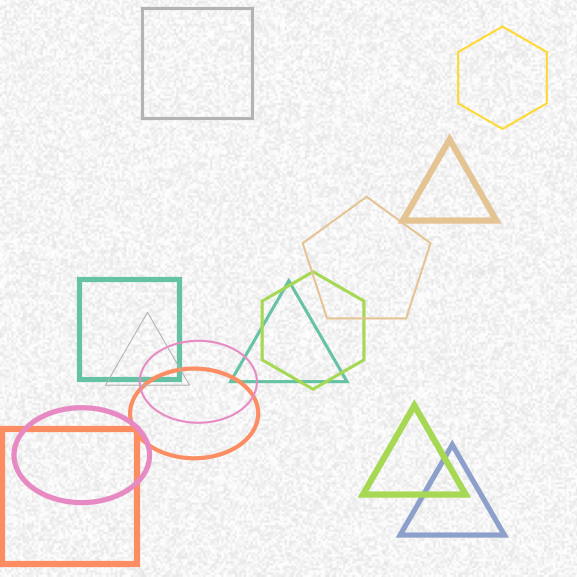[{"shape": "triangle", "thickness": 1.5, "radius": 0.58, "center": [0.5, 0.397]}, {"shape": "square", "thickness": 2.5, "radius": 0.43, "center": [0.224, 0.43]}, {"shape": "oval", "thickness": 2, "radius": 0.55, "center": [0.336, 0.283]}, {"shape": "square", "thickness": 3, "radius": 0.58, "center": [0.12, 0.14]}, {"shape": "triangle", "thickness": 2.5, "radius": 0.52, "center": [0.783, 0.125]}, {"shape": "oval", "thickness": 1, "radius": 0.51, "center": [0.343, 0.338]}, {"shape": "oval", "thickness": 2.5, "radius": 0.59, "center": [0.142, 0.211]}, {"shape": "hexagon", "thickness": 1.5, "radius": 0.51, "center": [0.542, 0.427]}, {"shape": "triangle", "thickness": 3, "radius": 0.51, "center": [0.717, 0.194]}, {"shape": "hexagon", "thickness": 1, "radius": 0.44, "center": [0.87, 0.865]}, {"shape": "triangle", "thickness": 3, "radius": 0.47, "center": [0.779, 0.664]}, {"shape": "pentagon", "thickness": 1, "radius": 0.58, "center": [0.635, 0.542]}, {"shape": "square", "thickness": 1.5, "radius": 0.48, "center": [0.341, 0.89]}, {"shape": "triangle", "thickness": 0.5, "radius": 0.42, "center": [0.255, 0.374]}]